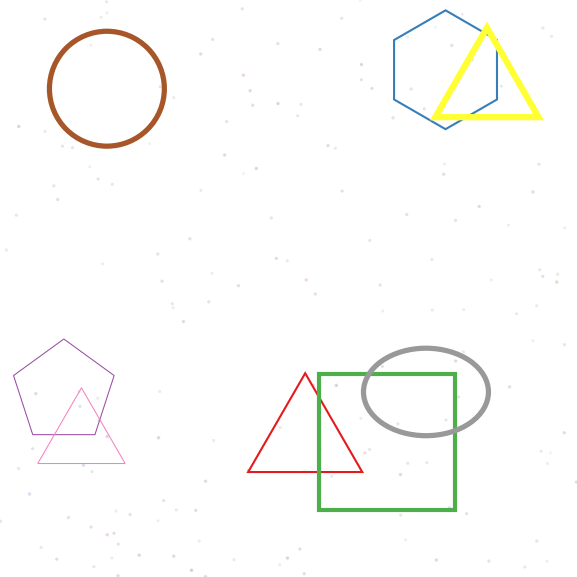[{"shape": "triangle", "thickness": 1, "radius": 0.57, "center": [0.528, 0.239]}, {"shape": "hexagon", "thickness": 1, "radius": 0.51, "center": [0.771, 0.878]}, {"shape": "square", "thickness": 2, "radius": 0.59, "center": [0.67, 0.233]}, {"shape": "pentagon", "thickness": 0.5, "radius": 0.46, "center": [0.111, 0.321]}, {"shape": "triangle", "thickness": 3, "radius": 0.52, "center": [0.843, 0.848]}, {"shape": "circle", "thickness": 2.5, "radius": 0.5, "center": [0.185, 0.846]}, {"shape": "triangle", "thickness": 0.5, "radius": 0.44, "center": [0.141, 0.24]}, {"shape": "oval", "thickness": 2.5, "radius": 0.54, "center": [0.738, 0.32]}]